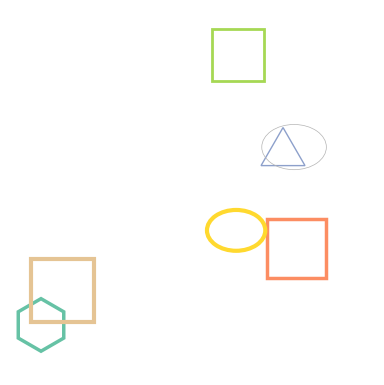[{"shape": "hexagon", "thickness": 2.5, "radius": 0.34, "center": [0.107, 0.156]}, {"shape": "square", "thickness": 2.5, "radius": 0.38, "center": [0.77, 0.355]}, {"shape": "triangle", "thickness": 1, "radius": 0.33, "center": [0.735, 0.603]}, {"shape": "square", "thickness": 2, "radius": 0.34, "center": [0.619, 0.857]}, {"shape": "oval", "thickness": 3, "radius": 0.38, "center": [0.613, 0.402]}, {"shape": "square", "thickness": 3, "radius": 0.41, "center": [0.163, 0.245]}, {"shape": "oval", "thickness": 0.5, "radius": 0.42, "center": [0.764, 0.618]}]